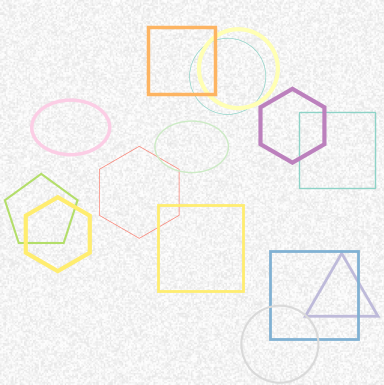[{"shape": "circle", "thickness": 0.5, "radius": 0.49, "center": [0.591, 0.802]}, {"shape": "square", "thickness": 1, "radius": 0.5, "center": [0.876, 0.611]}, {"shape": "circle", "thickness": 3, "radius": 0.51, "center": [0.619, 0.822]}, {"shape": "triangle", "thickness": 2, "radius": 0.54, "center": [0.887, 0.233]}, {"shape": "hexagon", "thickness": 0.5, "radius": 0.6, "center": [0.362, 0.5]}, {"shape": "square", "thickness": 2, "radius": 0.57, "center": [0.816, 0.234]}, {"shape": "square", "thickness": 2.5, "radius": 0.43, "center": [0.472, 0.843]}, {"shape": "pentagon", "thickness": 1.5, "radius": 0.5, "center": [0.107, 0.449]}, {"shape": "oval", "thickness": 2.5, "radius": 0.51, "center": [0.184, 0.669]}, {"shape": "circle", "thickness": 1.5, "radius": 0.5, "center": [0.727, 0.106]}, {"shape": "hexagon", "thickness": 3, "radius": 0.48, "center": [0.76, 0.673]}, {"shape": "oval", "thickness": 1, "radius": 0.48, "center": [0.498, 0.619]}, {"shape": "hexagon", "thickness": 3, "radius": 0.48, "center": [0.15, 0.392]}, {"shape": "square", "thickness": 2, "radius": 0.56, "center": [0.521, 0.355]}]